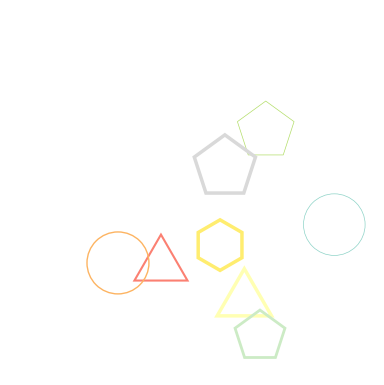[{"shape": "circle", "thickness": 0.5, "radius": 0.4, "center": [0.868, 0.417]}, {"shape": "triangle", "thickness": 2.5, "radius": 0.41, "center": [0.635, 0.22]}, {"shape": "triangle", "thickness": 1.5, "radius": 0.4, "center": [0.418, 0.311]}, {"shape": "circle", "thickness": 1, "radius": 0.4, "center": [0.306, 0.317]}, {"shape": "pentagon", "thickness": 0.5, "radius": 0.39, "center": [0.69, 0.66]}, {"shape": "pentagon", "thickness": 2.5, "radius": 0.42, "center": [0.584, 0.566]}, {"shape": "pentagon", "thickness": 2, "radius": 0.34, "center": [0.675, 0.127]}, {"shape": "hexagon", "thickness": 2.5, "radius": 0.33, "center": [0.572, 0.363]}]